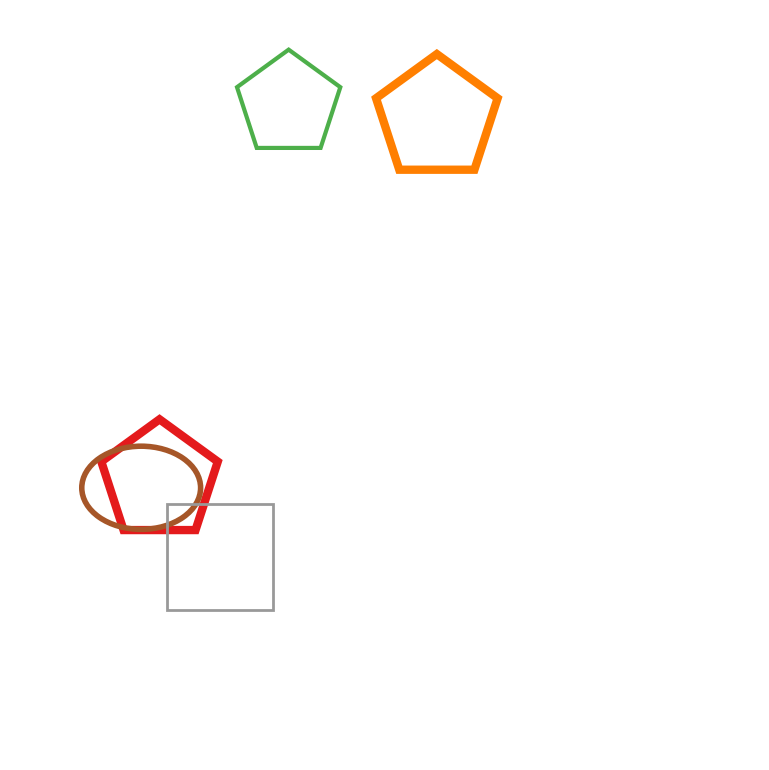[{"shape": "pentagon", "thickness": 3, "radius": 0.4, "center": [0.207, 0.376]}, {"shape": "pentagon", "thickness": 1.5, "radius": 0.35, "center": [0.375, 0.865]}, {"shape": "pentagon", "thickness": 3, "radius": 0.42, "center": [0.567, 0.847]}, {"shape": "oval", "thickness": 2, "radius": 0.39, "center": [0.183, 0.367]}, {"shape": "square", "thickness": 1, "radius": 0.34, "center": [0.285, 0.277]}]